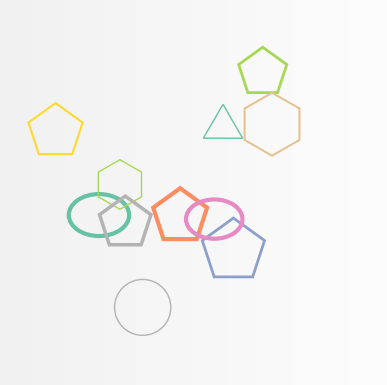[{"shape": "oval", "thickness": 3, "radius": 0.39, "center": [0.255, 0.441]}, {"shape": "triangle", "thickness": 1, "radius": 0.29, "center": [0.575, 0.67]}, {"shape": "pentagon", "thickness": 3, "radius": 0.37, "center": [0.465, 0.438]}, {"shape": "pentagon", "thickness": 2, "radius": 0.42, "center": [0.602, 0.349]}, {"shape": "oval", "thickness": 3, "radius": 0.36, "center": [0.553, 0.431]}, {"shape": "pentagon", "thickness": 2, "radius": 0.33, "center": [0.678, 0.812]}, {"shape": "hexagon", "thickness": 1, "radius": 0.32, "center": [0.309, 0.521]}, {"shape": "pentagon", "thickness": 1.5, "radius": 0.37, "center": [0.143, 0.659]}, {"shape": "hexagon", "thickness": 1.5, "radius": 0.41, "center": [0.702, 0.677]}, {"shape": "circle", "thickness": 1, "radius": 0.36, "center": [0.368, 0.202]}, {"shape": "pentagon", "thickness": 2.5, "radius": 0.35, "center": [0.323, 0.421]}]